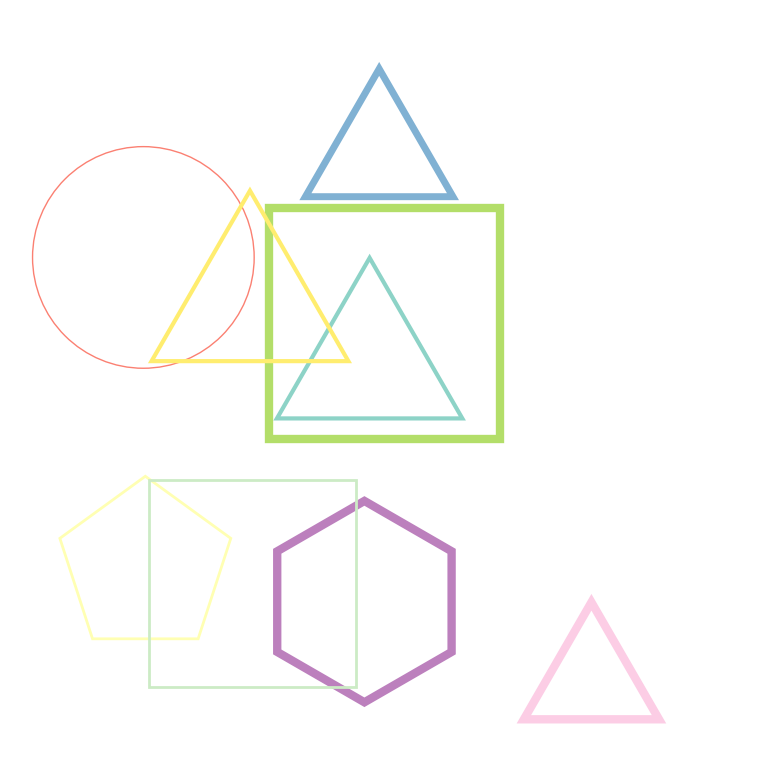[{"shape": "triangle", "thickness": 1.5, "radius": 0.69, "center": [0.48, 0.526]}, {"shape": "pentagon", "thickness": 1, "radius": 0.58, "center": [0.189, 0.265]}, {"shape": "circle", "thickness": 0.5, "radius": 0.72, "center": [0.186, 0.666]}, {"shape": "triangle", "thickness": 2.5, "radius": 0.55, "center": [0.492, 0.8]}, {"shape": "square", "thickness": 3, "radius": 0.75, "center": [0.499, 0.58]}, {"shape": "triangle", "thickness": 3, "radius": 0.51, "center": [0.768, 0.117]}, {"shape": "hexagon", "thickness": 3, "radius": 0.65, "center": [0.473, 0.219]}, {"shape": "square", "thickness": 1, "radius": 0.67, "center": [0.328, 0.242]}, {"shape": "triangle", "thickness": 1.5, "radius": 0.74, "center": [0.325, 0.605]}]